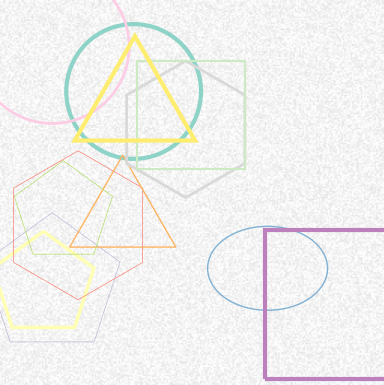[{"shape": "circle", "thickness": 3, "radius": 0.88, "center": [0.347, 0.762]}, {"shape": "pentagon", "thickness": 2.5, "radius": 0.69, "center": [0.113, 0.261]}, {"shape": "pentagon", "thickness": 0.5, "radius": 0.93, "center": [0.135, 0.262]}, {"shape": "hexagon", "thickness": 0.5, "radius": 0.97, "center": [0.203, 0.415]}, {"shape": "oval", "thickness": 1, "radius": 0.78, "center": [0.695, 0.303]}, {"shape": "triangle", "thickness": 1, "radius": 0.8, "center": [0.319, 0.438]}, {"shape": "pentagon", "thickness": 0.5, "radius": 0.67, "center": [0.165, 0.448]}, {"shape": "circle", "thickness": 2, "radius": 1.0, "center": [0.136, 0.879]}, {"shape": "hexagon", "thickness": 2, "radius": 0.89, "center": [0.482, 0.664]}, {"shape": "square", "thickness": 3, "radius": 0.97, "center": [0.882, 0.209]}, {"shape": "square", "thickness": 1.5, "radius": 0.7, "center": [0.495, 0.7]}, {"shape": "triangle", "thickness": 3, "radius": 0.9, "center": [0.35, 0.725]}]